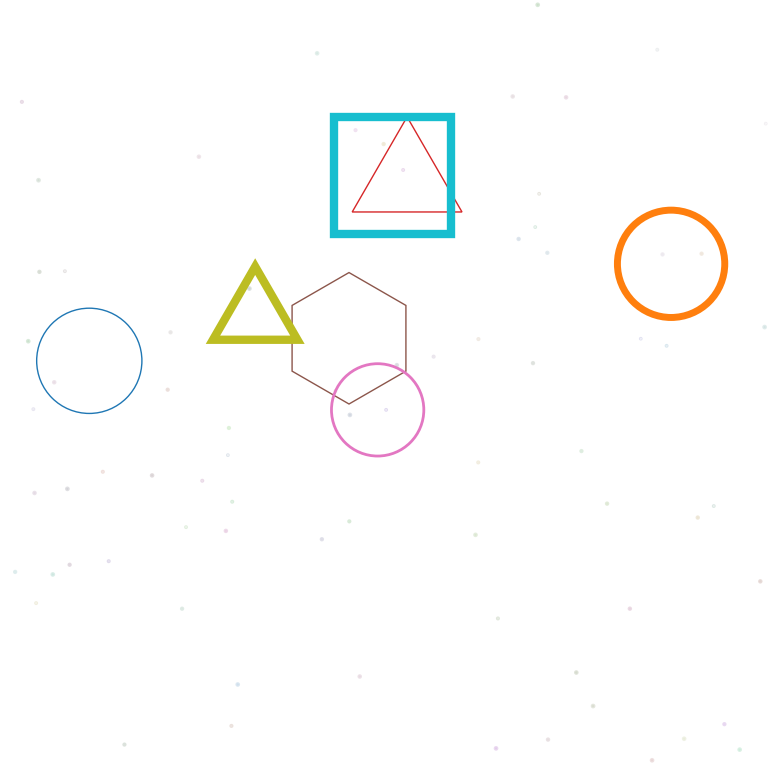[{"shape": "circle", "thickness": 0.5, "radius": 0.34, "center": [0.116, 0.531]}, {"shape": "circle", "thickness": 2.5, "radius": 0.35, "center": [0.872, 0.657]}, {"shape": "triangle", "thickness": 0.5, "radius": 0.41, "center": [0.529, 0.766]}, {"shape": "hexagon", "thickness": 0.5, "radius": 0.43, "center": [0.453, 0.561]}, {"shape": "circle", "thickness": 1, "radius": 0.3, "center": [0.49, 0.468]}, {"shape": "triangle", "thickness": 3, "radius": 0.32, "center": [0.331, 0.59]}, {"shape": "square", "thickness": 3, "radius": 0.38, "center": [0.509, 0.772]}]